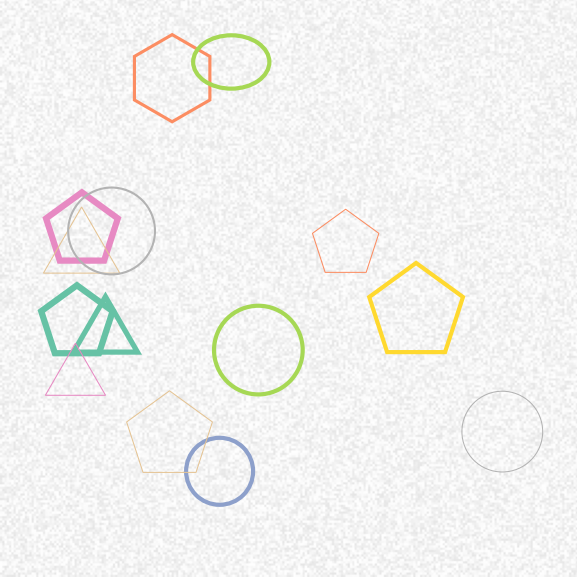[{"shape": "triangle", "thickness": 2.5, "radius": 0.32, "center": [0.183, 0.421]}, {"shape": "pentagon", "thickness": 3, "radius": 0.33, "center": [0.133, 0.44]}, {"shape": "pentagon", "thickness": 0.5, "radius": 0.3, "center": [0.599, 0.576]}, {"shape": "hexagon", "thickness": 1.5, "radius": 0.38, "center": [0.298, 0.864]}, {"shape": "circle", "thickness": 2, "radius": 0.29, "center": [0.38, 0.183]}, {"shape": "triangle", "thickness": 0.5, "radius": 0.3, "center": [0.131, 0.345]}, {"shape": "pentagon", "thickness": 3, "radius": 0.33, "center": [0.142, 0.601]}, {"shape": "circle", "thickness": 2, "radius": 0.38, "center": [0.447, 0.393]}, {"shape": "oval", "thickness": 2, "radius": 0.33, "center": [0.4, 0.892]}, {"shape": "pentagon", "thickness": 2, "radius": 0.43, "center": [0.721, 0.458]}, {"shape": "pentagon", "thickness": 0.5, "radius": 0.39, "center": [0.294, 0.244]}, {"shape": "triangle", "thickness": 0.5, "radius": 0.38, "center": [0.141, 0.564]}, {"shape": "circle", "thickness": 1, "radius": 0.38, "center": [0.193, 0.599]}, {"shape": "circle", "thickness": 0.5, "radius": 0.35, "center": [0.87, 0.252]}]